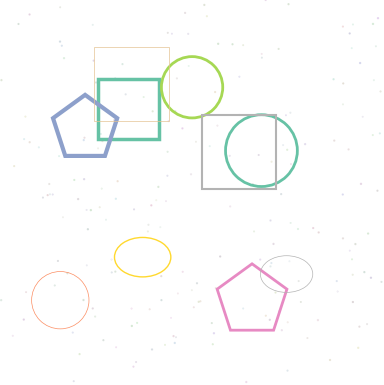[{"shape": "square", "thickness": 2.5, "radius": 0.39, "center": [0.334, 0.717]}, {"shape": "circle", "thickness": 2, "radius": 0.47, "center": [0.679, 0.609]}, {"shape": "circle", "thickness": 0.5, "radius": 0.37, "center": [0.157, 0.22]}, {"shape": "pentagon", "thickness": 3, "radius": 0.44, "center": [0.221, 0.666]}, {"shape": "pentagon", "thickness": 2, "radius": 0.48, "center": [0.655, 0.219]}, {"shape": "circle", "thickness": 2, "radius": 0.4, "center": [0.499, 0.773]}, {"shape": "oval", "thickness": 1, "radius": 0.37, "center": [0.371, 0.332]}, {"shape": "square", "thickness": 0.5, "radius": 0.49, "center": [0.34, 0.782]}, {"shape": "oval", "thickness": 0.5, "radius": 0.34, "center": [0.744, 0.288]}, {"shape": "square", "thickness": 1.5, "radius": 0.48, "center": [0.62, 0.606]}]